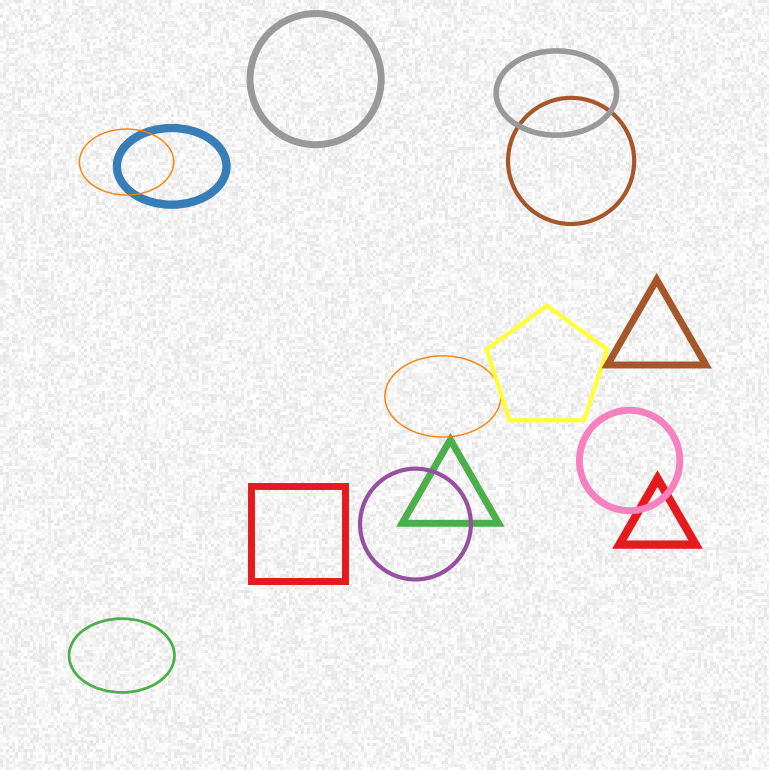[{"shape": "square", "thickness": 2.5, "radius": 0.31, "center": [0.387, 0.307]}, {"shape": "triangle", "thickness": 3, "radius": 0.29, "center": [0.854, 0.321]}, {"shape": "oval", "thickness": 3, "radius": 0.36, "center": [0.223, 0.784]}, {"shape": "oval", "thickness": 1, "radius": 0.34, "center": [0.158, 0.149]}, {"shape": "triangle", "thickness": 2.5, "radius": 0.36, "center": [0.585, 0.357]}, {"shape": "circle", "thickness": 1.5, "radius": 0.36, "center": [0.54, 0.319]}, {"shape": "oval", "thickness": 0.5, "radius": 0.31, "center": [0.164, 0.79]}, {"shape": "oval", "thickness": 0.5, "radius": 0.38, "center": [0.575, 0.485]}, {"shape": "pentagon", "thickness": 1.5, "radius": 0.41, "center": [0.71, 0.521]}, {"shape": "triangle", "thickness": 2.5, "radius": 0.37, "center": [0.853, 0.563]}, {"shape": "circle", "thickness": 1.5, "radius": 0.41, "center": [0.742, 0.791]}, {"shape": "circle", "thickness": 2.5, "radius": 0.33, "center": [0.818, 0.402]}, {"shape": "oval", "thickness": 2, "radius": 0.39, "center": [0.723, 0.879]}, {"shape": "circle", "thickness": 2.5, "radius": 0.43, "center": [0.41, 0.897]}]